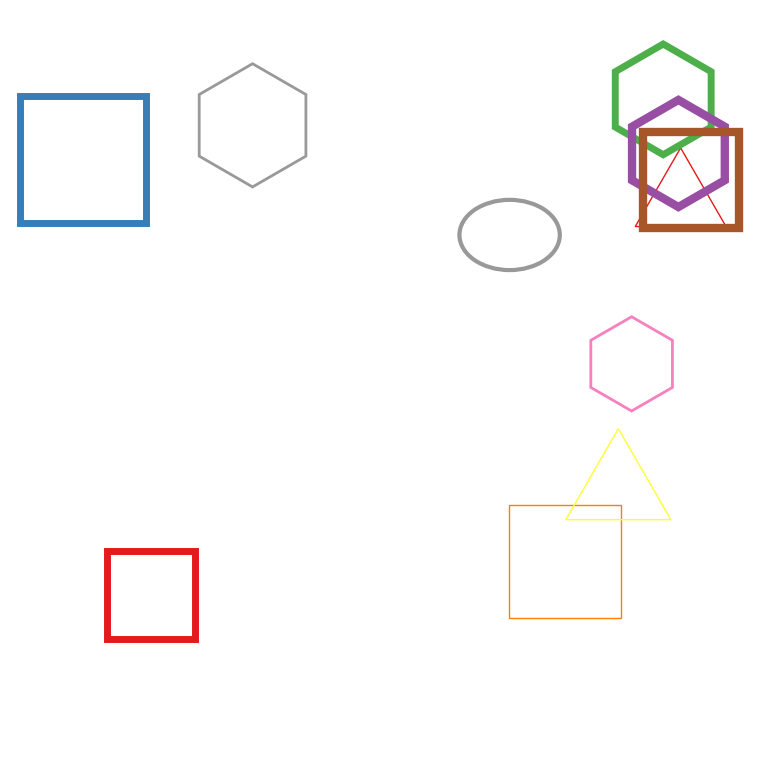[{"shape": "triangle", "thickness": 0.5, "radius": 0.34, "center": [0.884, 0.74]}, {"shape": "square", "thickness": 2.5, "radius": 0.29, "center": [0.197, 0.227]}, {"shape": "square", "thickness": 2.5, "radius": 0.41, "center": [0.108, 0.793]}, {"shape": "hexagon", "thickness": 2.5, "radius": 0.36, "center": [0.861, 0.871]}, {"shape": "hexagon", "thickness": 3, "radius": 0.35, "center": [0.881, 0.801]}, {"shape": "square", "thickness": 0.5, "radius": 0.37, "center": [0.734, 0.271]}, {"shape": "triangle", "thickness": 0.5, "radius": 0.39, "center": [0.803, 0.364]}, {"shape": "square", "thickness": 3, "radius": 0.31, "center": [0.897, 0.766]}, {"shape": "hexagon", "thickness": 1, "radius": 0.31, "center": [0.82, 0.527]}, {"shape": "oval", "thickness": 1.5, "radius": 0.33, "center": [0.662, 0.695]}, {"shape": "hexagon", "thickness": 1, "radius": 0.4, "center": [0.328, 0.837]}]